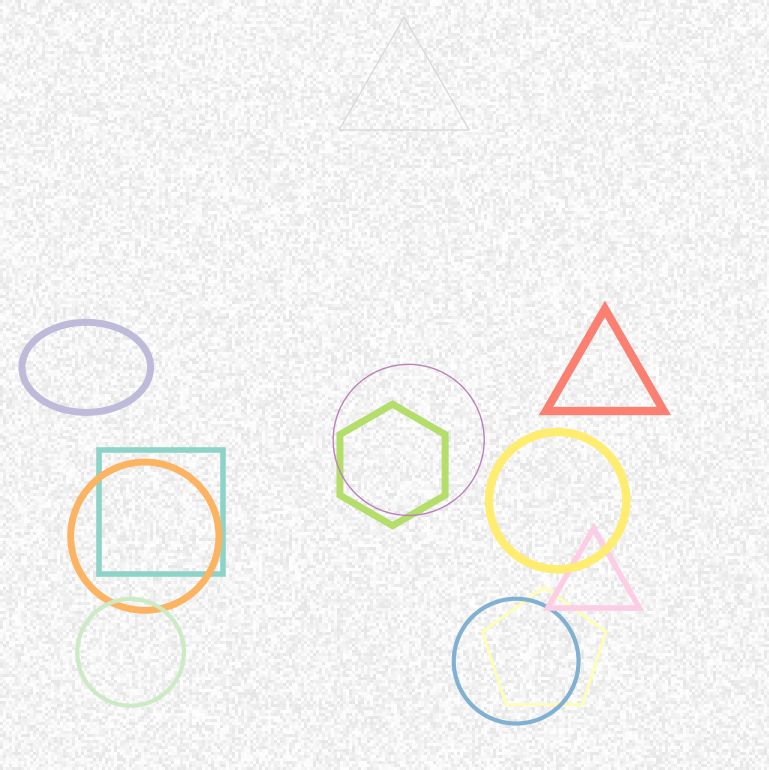[{"shape": "square", "thickness": 2, "radius": 0.4, "center": [0.209, 0.335]}, {"shape": "pentagon", "thickness": 1, "radius": 0.42, "center": [0.707, 0.153]}, {"shape": "oval", "thickness": 2.5, "radius": 0.42, "center": [0.112, 0.523]}, {"shape": "triangle", "thickness": 3, "radius": 0.44, "center": [0.786, 0.51]}, {"shape": "circle", "thickness": 1.5, "radius": 0.41, "center": [0.67, 0.141]}, {"shape": "circle", "thickness": 2.5, "radius": 0.48, "center": [0.188, 0.304]}, {"shape": "hexagon", "thickness": 2.5, "radius": 0.39, "center": [0.51, 0.396]}, {"shape": "triangle", "thickness": 2, "radius": 0.34, "center": [0.771, 0.245]}, {"shape": "triangle", "thickness": 0.5, "radius": 0.49, "center": [0.525, 0.88]}, {"shape": "circle", "thickness": 0.5, "radius": 0.49, "center": [0.531, 0.429]}, {"shape": "circle", "thickness": 1.5, "radius": 0.35, "center": [0.17, 0.153]}, {"shape": "circle", "thickness": 3, "radius": 0.45, "center": [0.724, 0.35]}]